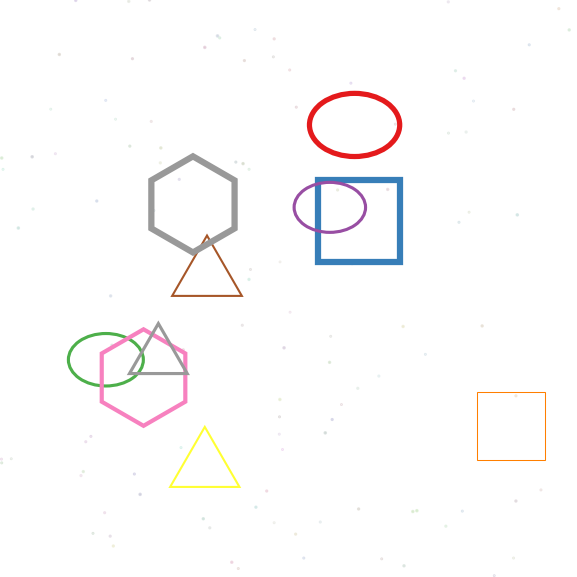[{"shape": "oval", "thickness": 2.5, "radius": 0.39, "center": [0.614, 0.783]}, {"shape": "square", "thickness": 3, "radius": 0.35, "center": [0.622, 0.616]}, {"shape": "oval", "thickness": 1.5, "radius": 0.32, "center": [0.183, 0.376]}, {"shape": "oval", "thickness": 1.5, "radius": 0.31, "center": [0.571, 0.64]}, {"shape": "square", "thickness": 0.5, "radius": 0.3, "center": [0.884, 0.262]}, {"shape": "triangle", "thickness": 1, "radius": 0.35, "center": [0.355, 0.191]}, {"shape": "triangle", "thickness": 1, "radius": 0.35, "center": [0.358, 0.522]}, {"shape": "hexagon", "thickness": 2, "radius": 0.42, "center": [0.249, 0.345]}, {"shape": "triangle", "thickness": 1.5, "radius": 0.29, "center": [0.274, 0.381]}, {"shape": "hexagon", "thickness": 3, "radius": 0.42, "center": [0.334, 0.645]}]